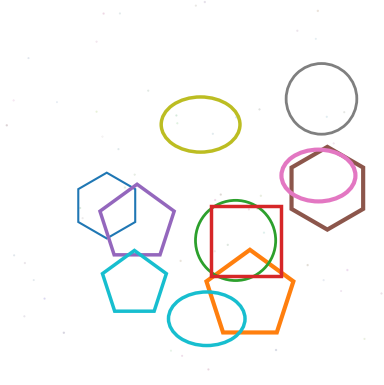[{"shape": "hexagon", "thickness": 1.5, "radius": 0.43, "center": [0.277, 0.466]}, {"shape": "pentagon", "thickness": 3, "radius": 0.59, "center": [0.649, 0.232]}, {"shape": "circle", "thickness": 2, "radius": 0.52, "center": [0.612, 0.375]}, {"shape": "square", "thickness": 2.5, "radius": 0.46, "center": [0.639, 0.374]}, {"shape": "pentagon", "thickness": 2.5, "radius": 0.51, "center": [0.356, 0.42]}, {"shape": "hexagon", "thickness": 3, "radius": 0.54, "center": [0.85, 0.511]}, {"shape": "oval", "thickness": 3, "radius": 0.48, "center": [0.827, 0.544]}, {"shape": "circle", "thickness": 2, "radius": 0.46, "center": [0.835, 0.743]}, {"shape": "oval", "thickness": 2.5, "radius": 0.51, "center": [0.521, 0.677]}, {"shape": "oval", "thickness": 2.5, "radius": 0.5, "center": [0.537, 0.172]}, {"shape": "pentagon", "thickness": 2.5, "radius": 0.44, "center": [0.349, 0.262]}]